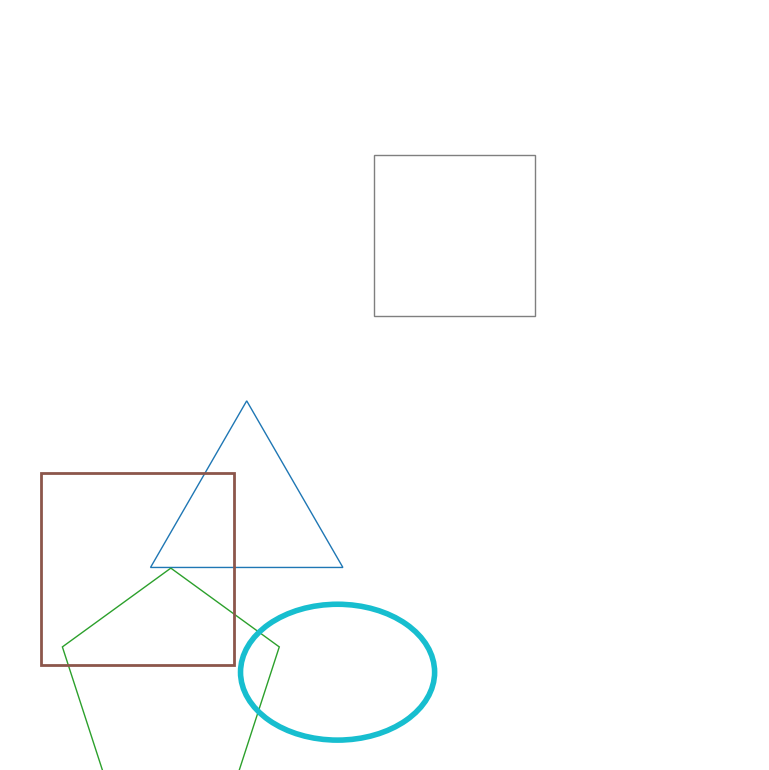[{"shape": "triangle", "thickness": 0.5, "radius": 0.72, "center": [0.32, 0.335]}, {"shape": "pentagon", "thickness": 0.5, "radius": 0.74, "center": [0.222, 0.114]}, {"shape": "square", "thickness": 1, "radius": 0.62, "center": [0.178, 0.261]}, {"shape": "square", "thickness": 0.5, "radius": 0.52, "center": [0.591, 0.694]}, {"shape": "oval", "thickness": 2, "radius": 0.63, "center": [0.438, 0.127]}]